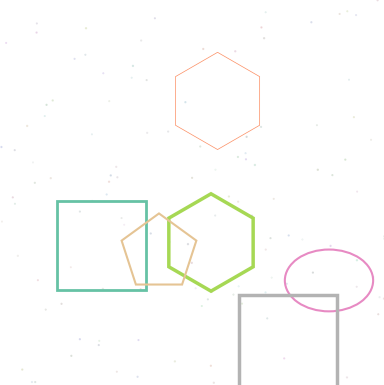[{"shape": "square", "thickness": 2, "radius": 0.58, "center": [0.263, 0.362]}, {"shape": "hexagon", "thickness": 0.5, "radius": 0.63, "center": [0.565, 0.738]}, {"shape": "oval", "thickness": 1.5, "radius": 0.57, "center": [0.855, 0.272]}, {"shape": "hexagon", "thickness": 2.5, "radius": 0.63, "center": [0.548, 0.37]}, {"shape": "pentagon", "thickness": 1.5, "radius": 0.51, "center": [0.413, 0.344]}, {"shape": "square", "thickness": 2.5, "radius": 0.64, "center": [0.748, 0.107]}]